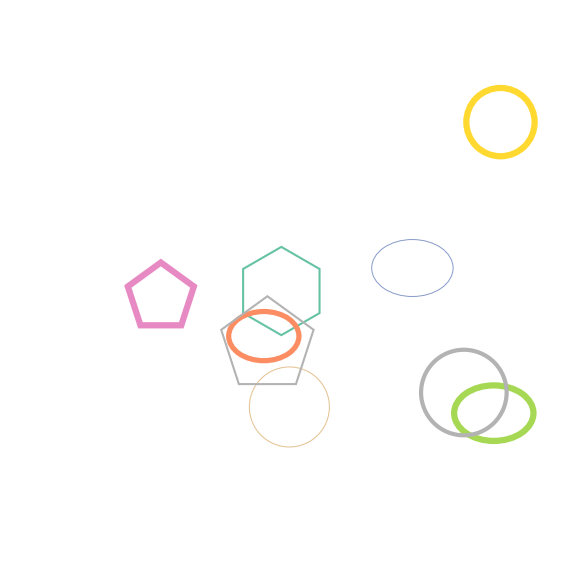[{"shape": "hexagon", "thickness": 1, "radius": 0.38, "center": [0.487, 0.495]}, {"shape": "oval", "thickness": 2.5, "radius": 0.3, "center": [0.457, 0.417]}, {"shape": "oval", "thickness": 0.5, "radius": 0.35, "center": [0.714, 0.535]}, {"shape": "pentagon", "thickness": 3, "radius": 0.3, "center": [0.279, 0.484]}, {"shape": "oval", "thickness": 3, "radius": 0.34, "center": [0.855, 0.284]}, {"shape": "circle", "thickness": 3, "radius": 0.3, "center": [0.867, 0.788]}, {"shape": "circle", "thickness": 0.5, "radius": 0.35, "center": [0.501, 0.294]}, {"shape": "circle", "thickness": 2, "radius": 0.37, "center": [0.803, 0.319]}, {"shape": "pentagon", "thickness": 1, "radius": 0.42, "center": [0.463, 0.402]}]